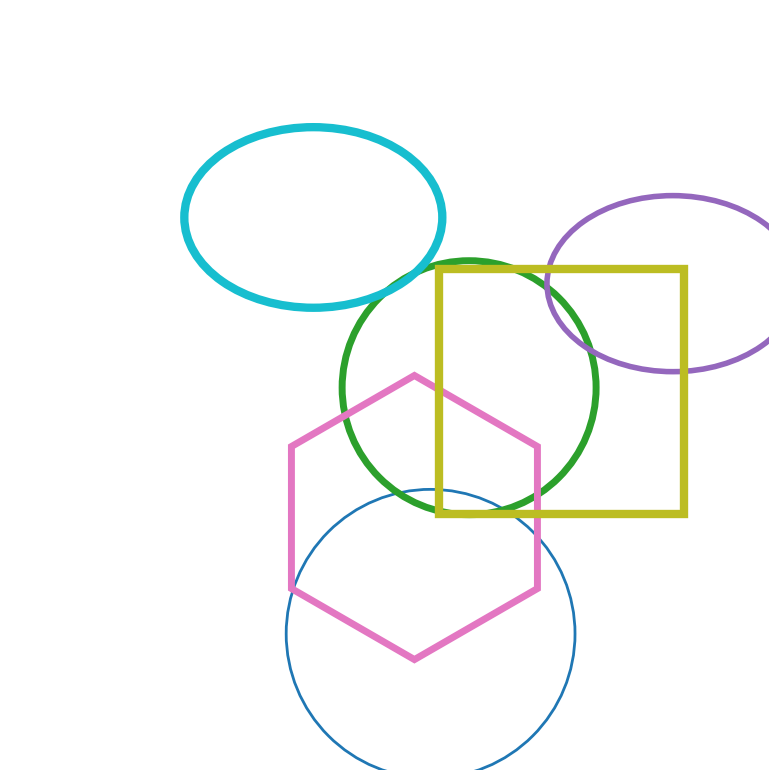[{"shape": "circle", "thickness": 1, "radius": 0.94, "center": [0.559, 0.177]}, {"shape": "circle", "thickness": 2.5, "radius": 0.82, "center": [0.609, 0.497]}, {"shape": "oval", "thickness": 2, "radius": 0.82, "center": [0.874, 0.632]}, {"shape": "hexagon", "thickness": 2.5, "radius": 0.92, "center": [0.538, 0.328]}, {"shape": "square", "thickness": 3, "radius": 0.8, "center": [0.729, 0.491]}, {"shape": "oval", "thickness": 3, "radius": 0.84, "center": [0.407, 0.718]}]